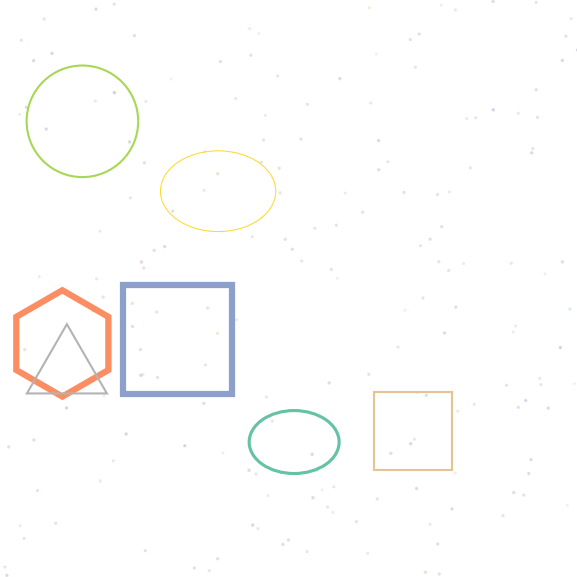[{"shape": "oval", "thickness": 1.5, "radius": 0.39, "center": [0.509, 0.234]}, {"shape": "hexagon", "thickness": 3, "radius": 0.46, "center": [0.108, 0.404]}, {"shape": "square", "thickness": 3, "radius": 0.47, "center": [0.307, 0.411]}, {"shape": "circle", "thickness": 1, "radius": 0.48, "center": [0.143, 0.789]}, {"shape": "oval", "thickness": 0.5, "radius": 0.5, "center": [0.378, 0.668]}, {"shape": "square", "thickness": 1, "radius": 0.34, "center": [0.715, 0.253]}, {"shape": "triangle", "thickness": 1, "radius": 0.4, "center": [0.116, 0.358]}]